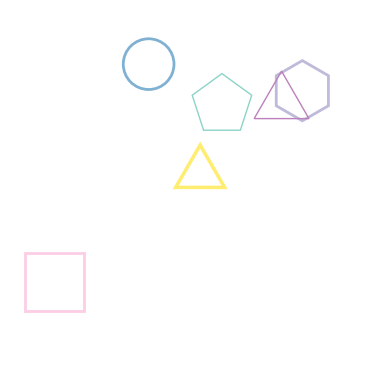[{"shape": "pentagon", "thickness": 1, "radius": 0.41, "center": [0.577, 0.728]}, {"shape": "hexagon", "thickness": 2, "radius": 0.39, "center": [0.785, 0.764]}, {"shape": "circle", "thickness": 2, "radius": 0.33, "center": [0.386, 0.833]}, {"shape": "square", "thickness": 2, "radius": 0.38, "center": [0.141, 0.267]}, {"shape": "triangle", "thickness": 1, "radius": 0.41, "center": [0.731, 0.733]}, {"shape": "triangle", "thickness": 2.5, "radius": 0.37, "center": [0.52, 0.55]}]